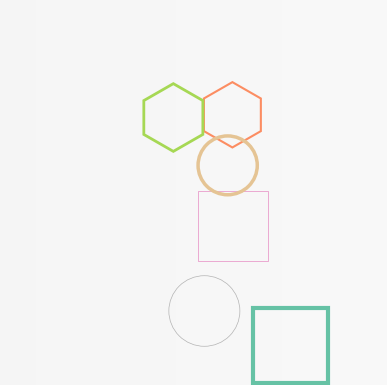[{"shape": "square", "thickness": 3, "radius": 0.48, "center": [0.749, 0.102]}, {"shape": "hexagon", "thickness": 1.5, "radius": 0.42, "center": [0.6, 0.702]}, {"shape": "square", "thickness": 0.5, "radius": 0.45, "center": [0.6, 0.413]}, {"shape": "hexagon", "thickness": 2, "radius": 0.44, "center": [0.447, 0.695]}, {"shape": "circle", "thickness": 2.5, "radius": 0.38, "center": [0.588, 0.571]}, {"shape": "circle", "thickness": 0.5, "radius": 0.46, "center": [0.527, 0.192]}]